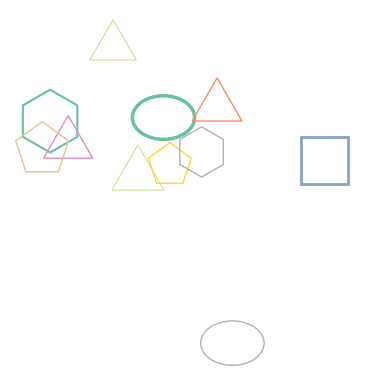[{"shape": "oval", "thickness": 2.5, "radius": 0.4, "center": [0.425, 0.695]}, {"shape": "hexagon", "thickness": 1.5, "radius": 0.41, "center": [0.13, 0.685]}, {"shape": "triangle", "thickness": 1, "radius": 0.37, "center": [0.564, 0.723]}, {"shape": "square", "thickness": 2, "radius": 0.3, "center": [0.843, 0.582]}, {"shape": "triangle", "thickness": 1, "radius": 0.37, "center": [0.177, 0.626]}, {"shape": "triangle", "thickness": 0.5, "radius": 0.39, "center": [0.358, 0.545]}, {"shape": "triangle", "thickness": 0.5, "radius": 0.35, "center": [0.294, 0.879]}, {"shape": "pentagon", "thickness": 1, "radius": 0.29, "center": [0.441, 0.571]}, {"shape": "pentagon", "thickness": 1, "radius": 0.36, "center": [0.109, 0.612]}, {"shape": "oval", "thickness": 1, "radius": 0.41, "center": [0.604, 0.109]}, {"shape": "hexagon", "thickness": 1, "radius": 0.33, "center": [0.523, 0.605]}]